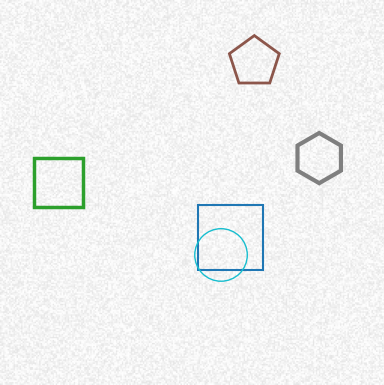[{"shape": "square", "thickness": 1.5, "radius": 0.42, "center": [0.599, 0.382]}, {"shape": "square", "thickness": 2.5, "radius": 0.32, "center": [0.152, 0.526]}, {"shape": "pentagon", "thickness": 2, "radius": 0.34, "center": [0.661, 0.84]}, {"shape": "hexagon", "thickness": 3, "radius": 0.33, "center": [0.829, 0.589]}, {"shape": "circle", "thickness": 1, "radius": 0.34, "center": [0.574, 0.338]}]